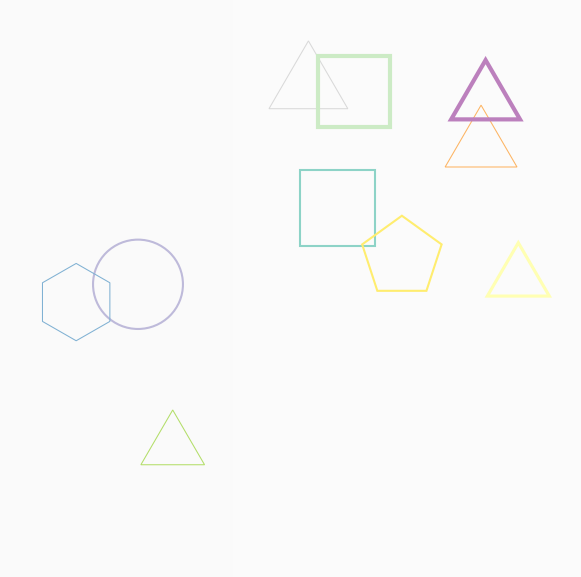[{"shape": "square", "thickness": 1, "radius": 0.33, "center": [0.581, 0.639]}, {"shape": "triangle", "thickness": 1.5, "radius": 0.31, "center": [0.892, 0.517]}, {"shape": "circle", "thickness": 1, "radius": 0.39, "center": [0.237, 0.507]}, {"shape": "hexagon", "thickness": 0.5, "radius": 0.33, "center": [0.131, 0.476]}, {"shape": "triangle", "thickness": 0.5, "radius": 0.36, "center": [0.828, 0.746]}, {"shape": "triangle", "thickness": 0.5, "radius": 0.32, "center": [0.297, 0.226]}, {"shape": "triangle", "thickness": 0.5, "radius": 0.39, "center": [0.531, 0.85]}, {"shape": "triangle", "thickness": 2, "radius": 0.34, "center": [0.835, 0.827]}, {"shape": "square", "thickness": 2, "radius": 0.31, "center": [0.609, 0.84]}, {"shape": "pentagon", "thickness": 1, "radius": 0.36, "center": [0.691, 0.554]}]